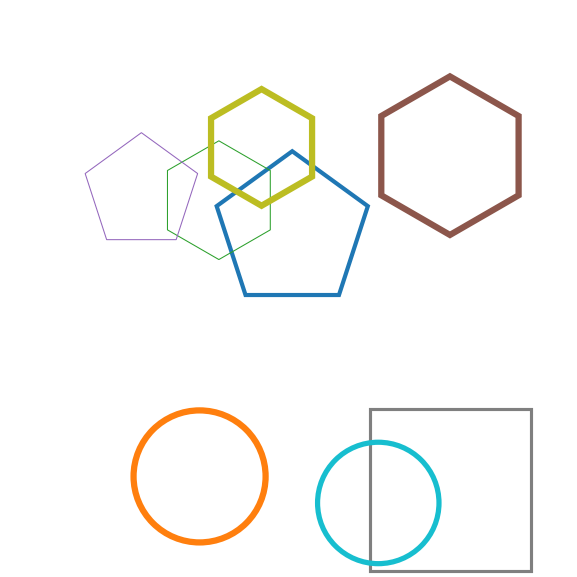[{"shape": "pentagon", "thickness": 2, "radius": 0.69, "center": [0.506, 0.6]}, {"shape": "circle", "thickness": 3, "radius": 0.57, "center": [0.346, 0.174]}, {"shape": "hexagon", "thickness": 0.5, "radius": 0.51, "center": [0.379, 0.652]}, {"shape": "pentagon", "thickness": 0.5, "radius": 0.51, "center": [0.245, 0.667]}, {"shape": "hexagon", "thickness": 3, "radius": 0.69, "center": [0.779, 0.73]}, {"shape": "square", "thickness": 1.5, "radius": 0.7, "center": [0.78, 0.151]}, {"shape": "hexagon", "thickness": 3, "radius": 0.5, "center": [0.453, 0.744]}, {"shape": "circle", "thickness": 2.5, "radius": 0.53, "center": [0.655, 0.128]}]